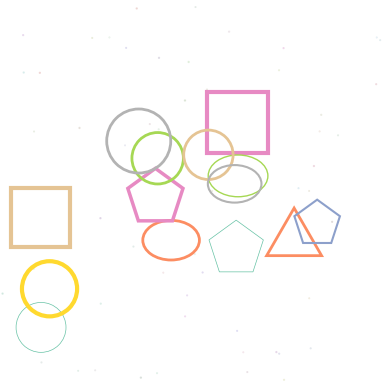[{"shape": "circle", "thickness": 0.5, "radius": 0.32, "center": [0.107, 0.15]}, {"shape": "pentagon", "thickness": 0.5, "radius": 0.37, "center": [0.613, 0.354]}, {"shape": "triangle", "thickness": 2, "radius": 0.41, "center": [0.764, 0.377]}, {"shape": "oval", "thickness": 2, "radius": 0.37, "center": [0.444, 0.376]}, {"shape": "pentagon", "thickness": 1.5, "radius": 0.31, "center": [0.824, 0.419]}, {"shape": "square", "thickness": 3, "radius": 0.39, "center": [0.616, 0.683]}, {"shape": "pentagon", "thickness": 2.5, "radius": 0.38, "center": [0.404, 0.487]}, {"shape": "oval", "thickness": 1, "radius": 0.39, "center": [0.618, 0.543]}, {"shape": "circle", "thickness": 2, "radius": 0.33, "center": [0.409, 0.589]}, {"shape": "circle", "thickness": 3, "radius": 0.36, "center": [0.129, 0.25]}, {"shape": "square", "thickness": 3, "radius": 0.38, "center": [0.104, 0.434]}, {"shape": "circle", "thickness": 2, "radius": 0.32, "center": [0.541, 0.598]}, {"shape": "oval", "thickness": 1.5, "radius": 0.35, "center": [0.609, 0.522]}, {"shape": "circle", "thickness": 2, "radius": 0.42, "center": [0.36, 0.634]}]